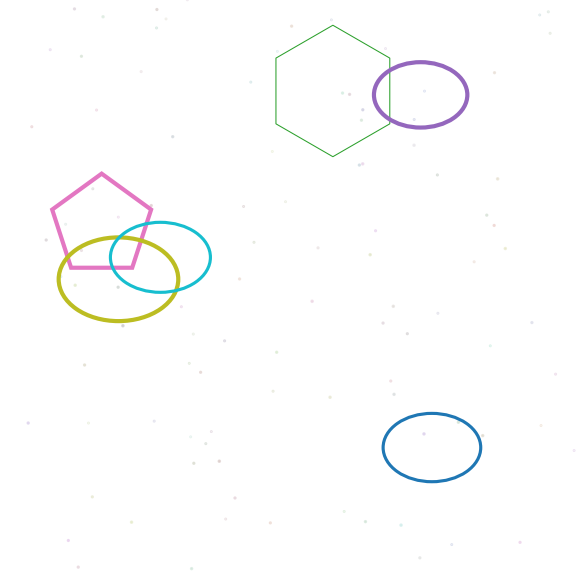[{"shape": "oval", "thickness": 1.5, "radius": 0.42, "center": [0.748, 0.224]}, {"shape": "hexagon", "thickness": 0.5, "radius": 0.57, "center": [0.576, 0.842]}, {"shape": "oval", "thickness": 2, "radius": 0.4, "center": [0.728, 0.835]}, {"shape": "pentagon", "thickness": 2, "radius": 0.45, "center": [0.176, 0.608]}, {"shape": "oval", "thickness": 2, "radius": 0.52, "center": [0.205, 0.516]}, {"shape": "oval", "thickness": 1.5, "radius": 0.43, "center": [0.278, 0.554]}]